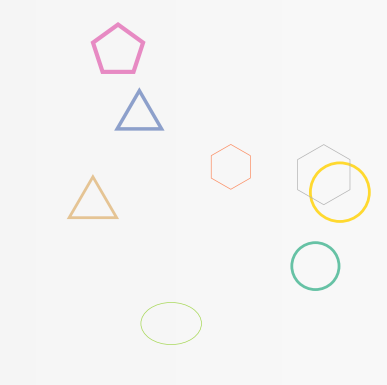[{"shape": "circle", "thickness": 2, "radius": 0.3, "center": [0.814, 0.309]}, {"shape": "hexagon", "thickness": 0.5, "radius": 0.29, "center": [0.596, 0.567]}, {"shape": "triangle", "thickness": 2.5, "radius": 0.33, "center": [0.36, 0.698]}, {"shape": "pentagon", "thickness": 3, "radius": 0.34, "center": [0.305, 0.868]}, {"shape": "oval", "thickness": 0.5, "radius": 0.39, "center": [0.442, 0.16]}, {"shape": "circle", "thickness": 2, "radius": 0.38, "center": [0.877, 0.501]}, {"shape": "triangle", "thickness": 2, "radius": 0.35, "center": [0.24, 0.47]}, {"shape": "hexagon", "thickness": 0.5, "radius": 0.39, "center": [0.836, 0.546]}]